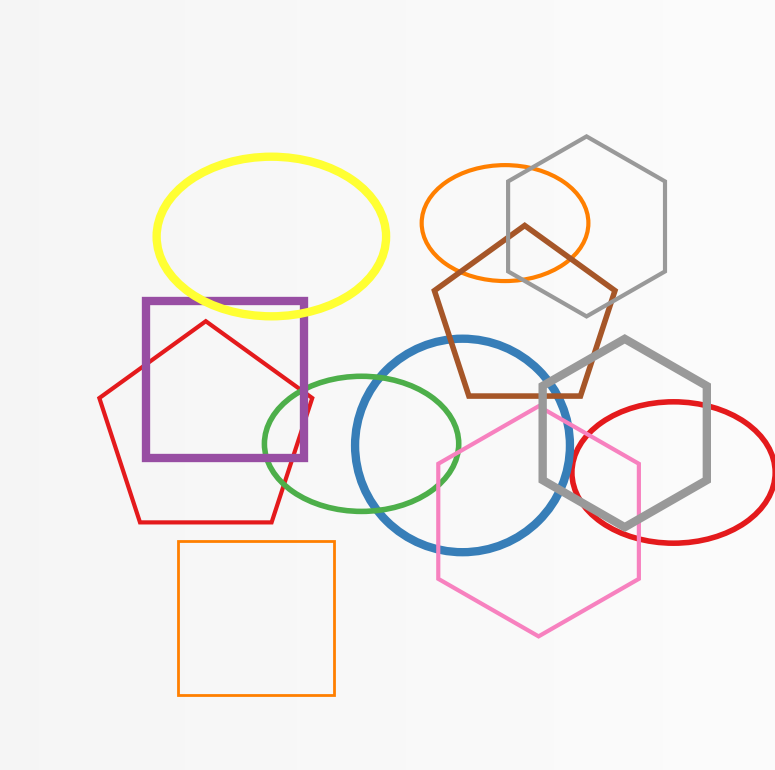[{"shape": "pentagon", "thickness": 1.5, "radius": 0.72, "center": [0.266, 0.438]}, {"shape": "oval", "thickness": 2, "radius": 0.66, "center": [0.869, 0.386]}, {"shape": "circle", "thickness": 3, "radius": 0.69, "center": [0.597, 0.421]}, {"shape": "oval", "thickness": 2, "radius": 0.63, "center": [0.467, 0.424]}, {"shape": "square", "thickness": 3, "radius": 0.51, "center": [0.29, 0.507]}, {"shape": "square", "thickness": 1, "radius": 0.5, "center": [0.33, 0.198]}, {"shape": "oval", "thickness": 1.5, "radius": 0.54, "center": [0.652, 0.71]}, {"shape": "oval", "thickness": 3, "radius": 0.74, "center": [0.35, 0.693]}, {"shape": "pentagon", "thickness": 2, "radius": 0.61, "center": [0.677, 0.585]}, {"shape": "hexagon", "thickness": 1.5, "radius": 0.75, "center": [0.695, 0.323]}, {"shape": "hexagon", "thickness": 1.5, "radius": 0.58, "center": [0.757, 0.706]}, {"shape": "hexagon", "thickness": 3, "radius": 0.61, "center": [0.806, 0.438]}]